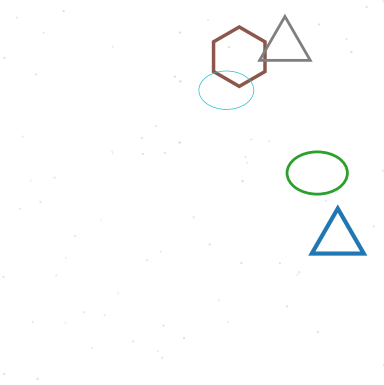[{"shape": "triangle", "thickness": 3, "radius": 0.39, "center": [0.877, 0.38]}, {"shape": "oval", "thickness": 2, "radius": 0.39, "center": [0.824, 0.551]}, {"shape": "hexagon", "thickness": 2.5, "radius": 0.39, "center": [0.621, 0.853]}, {"shape": "triangle", "thickness": 2, "radius": 0.38, "center": [0.74, 0.881]}, {"shape": "oval", "thickness": 0.5, "radius": 0.36, "center": [0.588, 0.766]}]